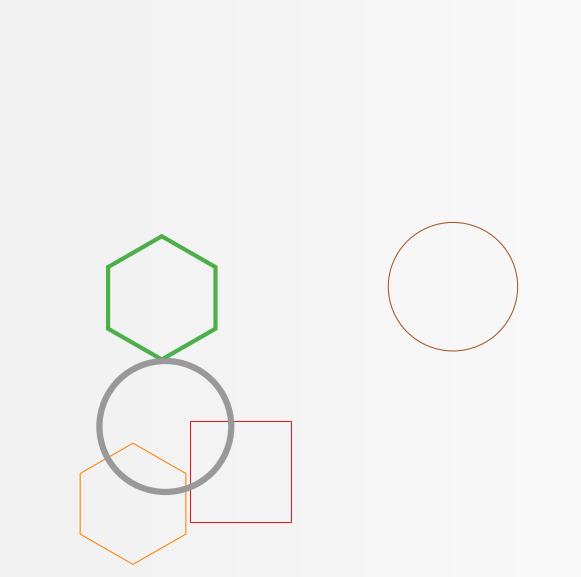[{"shape": "square", "thickness": 0.5, "radius": 0.43, "center": [0.414, 0.183]}, {"shape": "hexagon", "thickness": 2, "radius": 0.53, "center": [0.278, 0.483]}, {"shape": "hexagon", "thickness": 0.5, "radius": 0.52, "center": [0.229, 0.127]}, {"shape": "circle", "thickness": 0.5, "radius": 0.56, "center": [0.779, 0.503]}, {"shape": "circle", "thickness": 3, "radius": 0.57, "center": [0.284, 0.261]}]